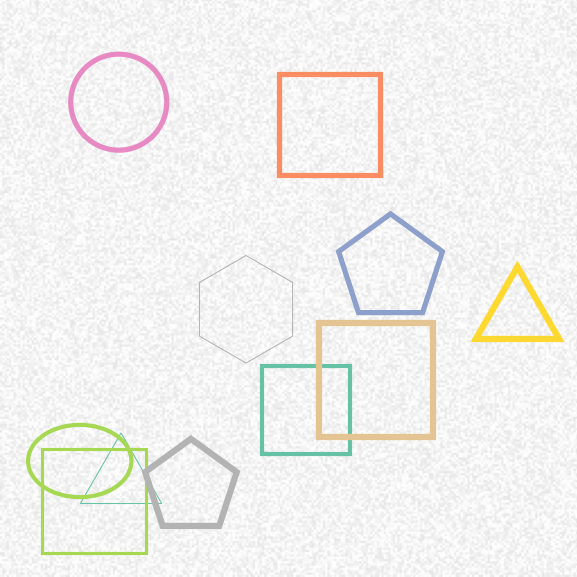[{"shape": "square", "thickness": 2, "radius": 0.38, "center": [0.529, 0.289]}, {"shape": "triangle", "thickness": 0.5, "radius": 0.41, "center": [0.21, 0.168]}, {"shape": "square", "thickness": 2.5, "radius": 0.44, "center": [0.57, 0.784]}, {"shape": "pentagon", "thickness": 2.5, "radius": 0.47, "center": [0.676, 0.534]}, {"shape": "circle", "thickness": 2.5, "radius": 0.42, "center": [0.206, 0.822]}, {"shape": "square", "thickness": 1.5, "radius": 0.45, "center": [0.162, 0.132]}, {"shape": "oval", "thickness": 2, "radius": 0.45, "center": [0.138, 0.201]}, {"shape": "triangle", "thickness": 3, "radius": 0.42, "center": [0.896, 0.454]}, {"shape": "square", "thickness": 3, "radius": 0.49, "center": [0.651, 0.341]}, {"shape": "pentagon", "thickness": 3, "radius": 0.42, "center": [0.331, 0.156]}, {"shape": "hexagon", "thickness": 0.5, "radius": 0.47, "center": [0.426, 0.464]}]